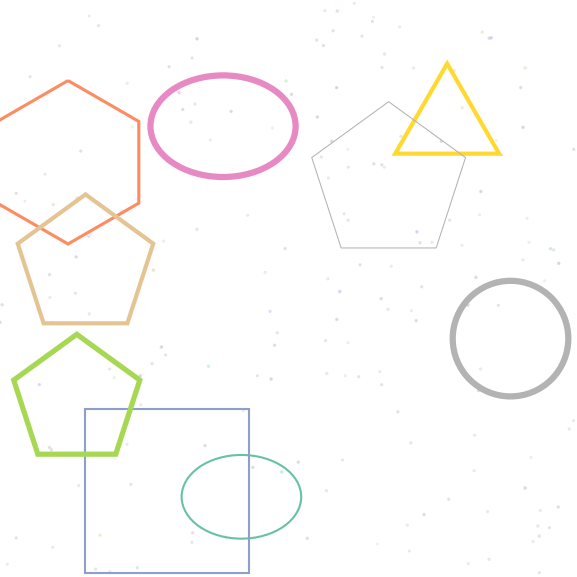[{"shape": "oval", "thickness": 1, "radius": 0.52, "center": [0.418, 0.139]}, {"shape": "hexagon", "thickness": 1.5, "radius": 0.71, "center": [0.118, 0.718]}, {"shape": "square", "thickness": 1, "radius": 0.71, "center": [0.289, 0.149]}, {"shape": "oval", "thickness": 3, "radius": 0.63, "center": [0.386, 0.781]}, {"shape": "pentagon", "thickness": 2.5, "radius": 0.57, "center": [0.133, 0.305]}, {"shape": "triangle", "thickness": 2, "radius": 0.52, "center": [0.774, 0.785]}, {"shape": "pentagon", "thickness": 2, "radius": 0.62, "center": [0.148, 0.539]}, {"shape": "circle", "thickness": 3, "radius": 0.5, "center": [0.884, 0.413]}, {"shape": "pentagon", "thickness": 0.5, "radius": 0.7, "center": [0.673, 0.683]}]